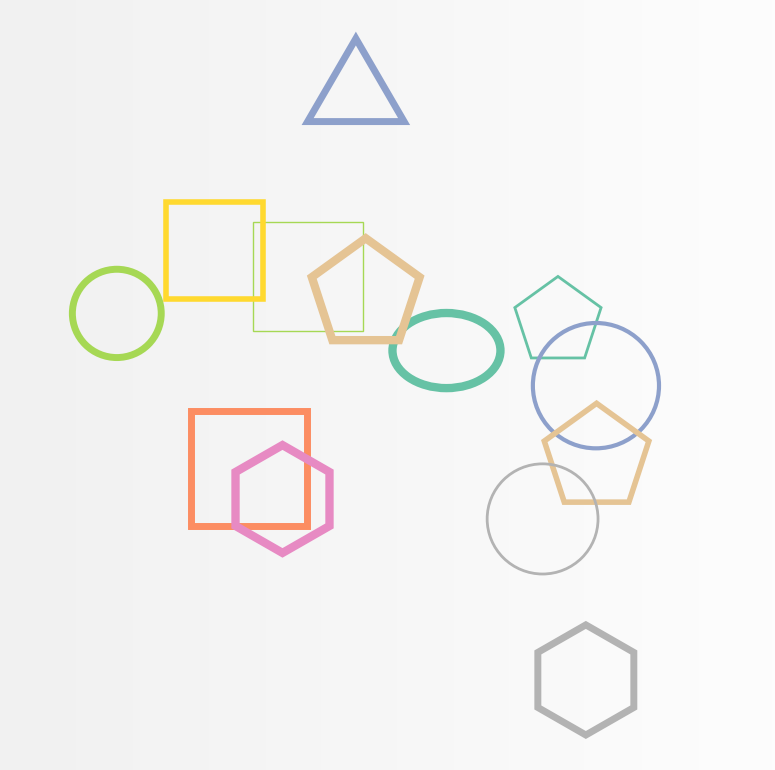[{"shape": "oval", "thickness": 3, "radius": 0.35, "center": [0.576, 0.545]}, {"shape": "pentagon", "thickness": 1, "radius": 0.29, "center": [0.72, 0.582]}, {"shape": "square", "thickness": 2.5, "radius": 0.37, "center": [0.321, 0.392]}, {"shape": "triangle", "thickness": 2.5, "radius": 0.36, "center": [0.459, 0.878]}, {"shape": "circle", "thickness": 1.5, "radius": 0.41, "center": [0.769, 0.499]}, {"shape": "hexagon", "thickness": 3, "radius": 0.35, "center": [0.365, 0.352]}, {"shape": "circle", "thickness": 2.5, "radius": 0.29, "center": [0.151, 0.593]}, {"shape": "square", "thickness": 0.5, "radius": 0.35, "center": [0.397, 0.641]}, {"shape": "square", "thickness": 2, "radius": 0.31, "center": [0.276, 0.675]}, {"shape": "pentagon", "thickness": 2, "radius": 0.35, "center": [0.77, 0.405]}, {"shape": "pentagon", "thickness": 3, "radius": 0.37, "center": [0.472, 0.617]}, {"shape": "circle", "thickness": 1, "radius": 0.36, "center": [0.7, 0.326]}, {"shape": "hexagon", "thickness": 2.5, "radius": 0.36, "center": [0.756, 0.117]}]